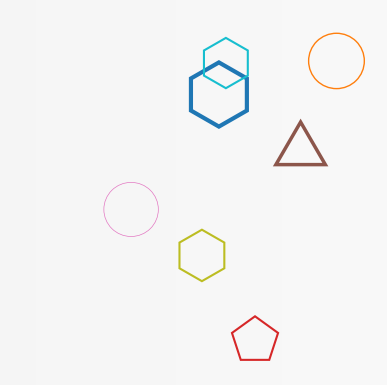[{"shape": "hexagon", "thickness": 3, "radius": 0.42, "center": [0.565, 0.755]}, {"shape": "circle", "thickness": 1, "radius": 0.36, "center": [0.868, 0.842]}, {"shape": "pentagon", "thickness": 1.5, "radius": 0.31, "center": [0.658, 0.116]}, {"shape": "triangle", "thickness": 2.5, "radius": 0.37, "center": [0.776, 0.609]}, {"shape": "circle", "thickness": 0.5, "radius": 0.35, "center": [0.338, 0.456]}, {"shape": "hexagon", "thickness": 1.5, "radius": 0.33, "center": [0.521, 0.337]}, {"shape": "hexagon", "thickness": 1.5, "radius": 0.33, "center": [0.583, 0.836]}]